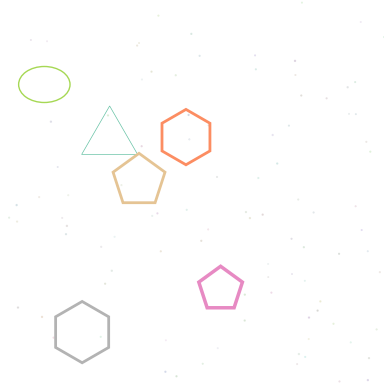[{"shape": "triangle", "thickness": 0.5, "radius": 0.42, "center": [0.285, 0.641]}, {"shape": "hexagon", "thickness": 2, "radius": 0.36, "center": [0.483, 0.644]}, {"shape": "pentagon", "thickness": 2.5, "radius": 0.3, "center": [0.573, 0.249]}, {"shape": "oval", "thickness": 1, "radius": 0.33, "center": [0.115, 0.781]}, {"shape": "pentagon", "thickness": 2, "radius": 0.35, "center": [0.361, 0.531]}, {"shape": "hexagon", "thickness": 2, "radius": 0.4, "center": [0.213, 0.137]}]